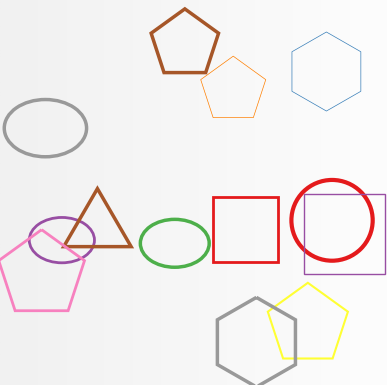[{"shape": "circle", "thickness": 3, "radius": 0.52, "center": [0.857, 0.428]}, {"shape": "square", "thickness": 2, "radius": 0.42, "center": [0.633, 0.405]}, {"shape": "hexagon", "thickness": 0.5, "radius": 0.51, "center": [0.842, 0.814]}, {"shape": "oval", "thickness": 2.5, "radius": 0.44, "center": [0.451, 0.368]}, {"shape": "square", "thickness": 1, "radius": 0.52, "center": [0.89, 0.392]}, {"shape": "oval", "thickness": 2, "radius": 0.42, "center": [0.16, 0.376]}, {"shape": "pentagon", "thickness": 0.5, "radius": 0.44, "center": [0.602, 0.766]}, {"shape": "pentagon", "thickness": 1.5, "radius": 0.54, "center": [0.794, 0.157]}, {"shape": "pentagon", "thickness": 2.5, "radius": 0.46, "center": [0.477, 0.885]}, {"shape": "triangle", "thickness": 2.5, "radius": 0.5, "center": [0.251, 0.41]}, {"shape": "pentagon", "thickness": 2, "radius": 0.58, "center": [0.107, 0.287]}, {"shape": "oval", "thickness": 2.5, "radius": 0.53, "center": [0.117, 0.667]}, {"shape": "hexagon", "thickness": 2.5, "radius": 0.58, "center": [0.662, 0.111]}]